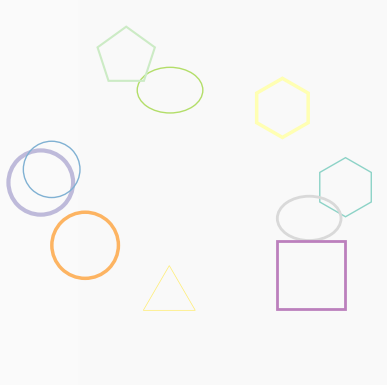[{"shape": "hexagon", "thickness": 1, "radius": 0.38, "center": [0.892, 0.514]}, {"shape": "hexagon", "thickness": 2.5, "radius": 0.38, "center": [0.729, 0.72]}, {"shape": "circle", "thickness": 3, "radius": 0.42, "center": [0.105, 0.526]}, {"shape": "circle", "thickness": 1, "radius": 0.37, "center": [0.133, 0.56]}, {"shape": "circle", "thickness": 2.5, "radius": 0.43, "center": [0.22, 0.363]}, {"shape": "oval", "thickness": 1, "radius": 0.42, "center": [0.439, 0.766]}, {"shape": "oval", "thickness": 2, "radius": 0.41, "center": [0.798, 0.433]}, {"shape": "square", "thickness": 2, "radius": 0.44, "center": [0.802, 0.285]}, {"shape": "pentagon", "thickness": 1.5, "radius": 0.39, "center": [0.326, 0.853]}, {"shape": "triangle", "thickness": 0.5, "radius": 0.39, "center": [0.437, 0.233]}]